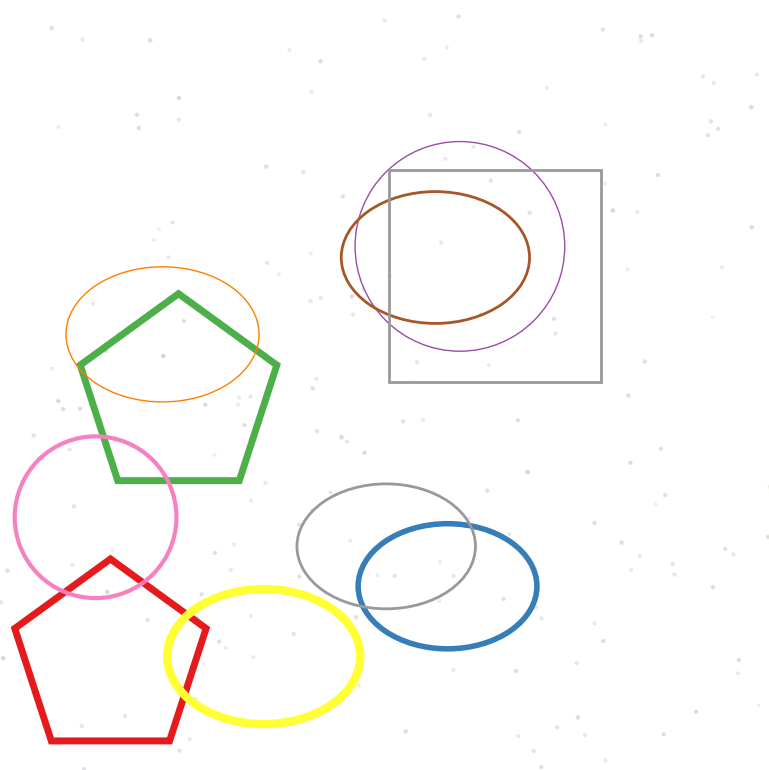[{"shape": "pentagon", "thickness": 2.5, "radius": 0.65, "center": [0.143, 0.143]}, {"shape": "oval", "thickness": 2, "radius": 0.58, "center": [0.581, 0.239]}, {"shape": "pentagon", "thickness": 2.5, "radius": 0.67, "center": [0.232, 0.484]}, {"shape": "circle", "thickness": 0.5, "radius": 0.68, "center": [0.597, 0.68]}, {"shape": "oval", "thickness": 0.5, "radius": 0.63, "center": [0.211, 0.566]}, {"shape": "oval", "thickness": 3, "radius": 0.63, "center": [0.342, 0.147]}, {"shape": "oval", "thickness": 1, "radius": 0.61, "center": [0.565, 0.666]}, {"shape": "circle", "thickness": 1.5, "radius": 0.53, "center": [0.124, 0.328]}, {"shape": "square", "thickness": 1, "radius": 0.69, "center": [0.643, 0.641]}, {"shape": "oval", "thickness": 1, "radius": 0.58, "center": [0.502, 0.29]}]